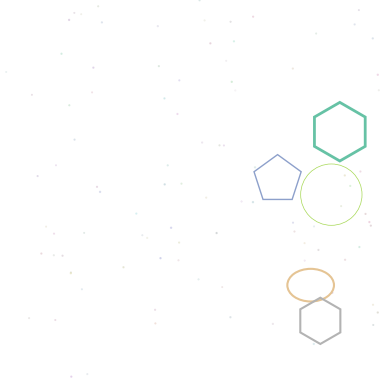[{"shape": "hexagon", "thickness": 2, "radius": 0.38, "center": [0.883, 0.658]}, {"shape": "pentagon", "thickness": 1, "radius": 0.32, "center": [0.721, 0.534]}, {"shape": "circle", "thickness": 0.5, "radius": 0.4, "center": [0.861, 0.494]}, {"shape": "oval", "thickness": 1.5, "radius": 0.3, "center": [0.807, 0.259]}, {"shape": "hexagon", "thickness": 1.5, "radius": 0.3, "center": [0.832, 0.167]}]